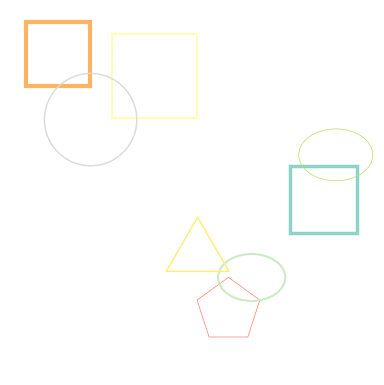[{"shape": "square", "thickness": 2.5, "radius": 0.44, "center": [0.84, 0.482]}, {"shape": "square", "thickness": 1.5, "radius": 0.55, "center": [0.401, 0.803]}, {"shape": "pentagon", "thickness": 0.5, "radius": 0.43, "center": [0.593, 0.194]}, {"shape": "square", "thickness": 3, "radius": 0.42, "center": [0.15, 0.86]}, {"shape": "oval", "thickness": 0.5, "radius": 0.48, "center": [0.872, 0.598]}, {"shape": "circle", "thickness": 1, "radius": 0.6, "center": [0.235, 0.689]}, {"shape": "oval", "thickness": 1.5, "radius": 0.44, "center": [0.654, 0.279]}, {"shape": "triangle", "thickness": 1, "radius": 0.47, "center": [0.513, 0.342]}]